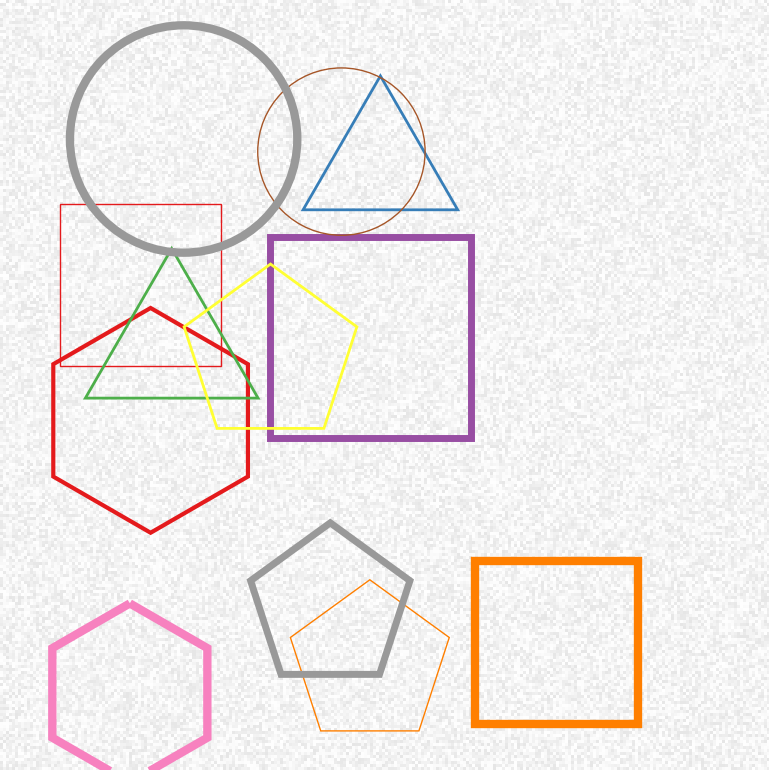[{"shape": "hexagon", "thickness": 1.5, "radius": 0.73, "center": [0.196, 0.454]}, {"shape": "square", "thickness": 0.5, "radius": 0.53, "center": [0.182, 0.63]}, {"shape": "triangle", "thickness": 1, "radius": 0.58, "center": [0.494, 0.785]}, {"shape": "triangle", "thickness": 1, "radius": 0.65, "center": [0.223, 0.548]}, {"shape": "square", "thickness": 2.5, "radius": 0.65, "center": [0.481, 0.561]}, {"shape": "square", "thickness": 3, "radius": 0.53, "center": [0.723, 0.166]}, {"shape": "pentagon", "thickness": 0.5, "radius": 0.54, "center": [0.48, 0.139]}, {"shape": "pentagon", "thickness": 1, "radius": 0.59, "center": [0.351, 0.539]}, {"shape": "circle", "thickness": 0.5, "radius": 0.54, "center": [0.443, 0.803]}, {"shape": "hexagon", "thickness": 3, "radius": 0.58, "center": [0.169, 0.1]}, {"shape": "circle", "thickness": 3, "radius": 0.74, "center": [0.238, 0.819]}, {"shape": "pentagon", "thickness": 2.5, "radius": 0.54, "center": [0.429, 0.212]}]